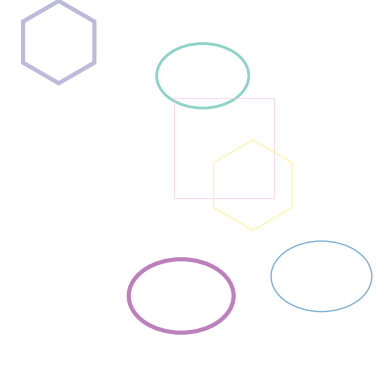[{"shape": "oval", "thickness": 2, "radius": 0.6, "center": [0.527, 0.803]}, {"shape": "hexagon", "thickness": 3, "radius": 0.53, "center": [0.153, 0.891]}, {"shape": "oval", "thickness": 1, "radius": 0.65, "center": [0.835, 0.282]}, {"shape": "square", "thickness": 0.5, "radius": 0.65, "center": [0.581, 0.616]}, {"shape": "oval", "thickness": 3, "radius": 0.68, "center": [0.471, 0.231]}, {"shape": "hexagon", "thickness": 0.5, "radius": 0.59, "center": [0.657, 0.519]}]